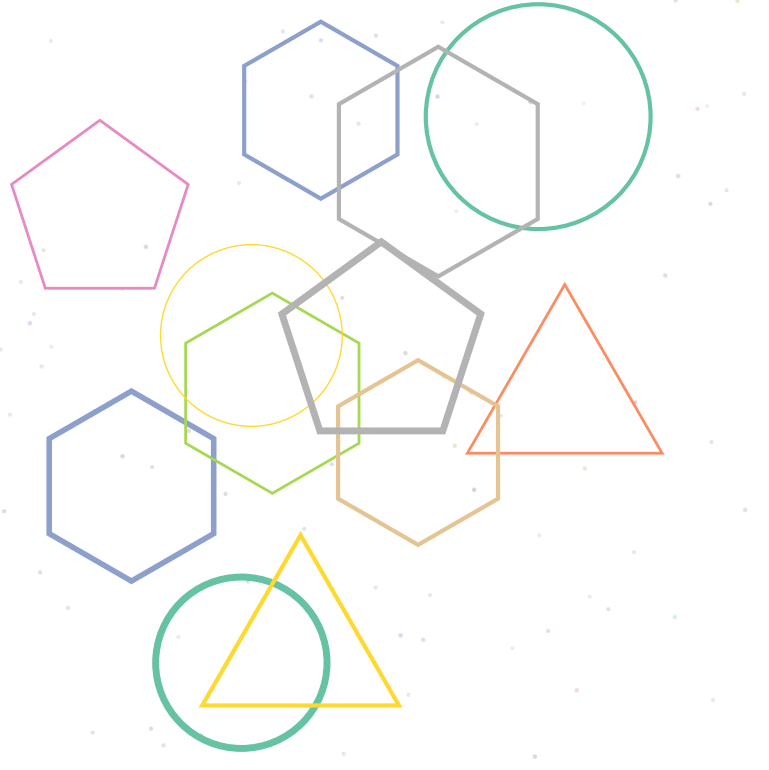[{"shape": "circle", "thickness": 2.5, "radius": 0.56, "center": [0.313, 0.139]}, {"shape": "circle", "thickness": 1.5, "radius": 0.73, "center": [0.699, 0.848]}, {"shape": "triangle", "thickness": 1, "radius": 0.73, "center": [0.733, 0.484]}, {"shape": "hexagon", "thickness": 1.5, "radius": 0.57, "center": [0.417, 0.857]}, {"shape": "hexagon", "thickness": 2, "radius": 0.62, "center": [0.171, 0.369]}, {"shape": "pentagon", "thickness": 1, "radius": 0.6, "center": [0.13, 0.723]}, {"shape": "hexagon", "thickness": 1, "radius": 0.65, "center": [0.354, 0.489]}, {"shape": "triangle", "thickness": 1.5, "radius": 0.74, "center": [0.39, 0.158]}, {"shape": "circle", "thickness": 0.5, "radius": 0.59, "center": [0.327, 0.564]}, {"shape": "hexagon", "thickness": 1.5, "radius": 0.6, "center": [0.543, 0.412]}, {"shape": "hexagon", "thickness": 1.5, "radius": 0.75, "center": [0.569, 0.79]}, {"shape": "pentagon", "thickness": 2.5, "radius": 0.68, "center": [0.495, 0.55]}]